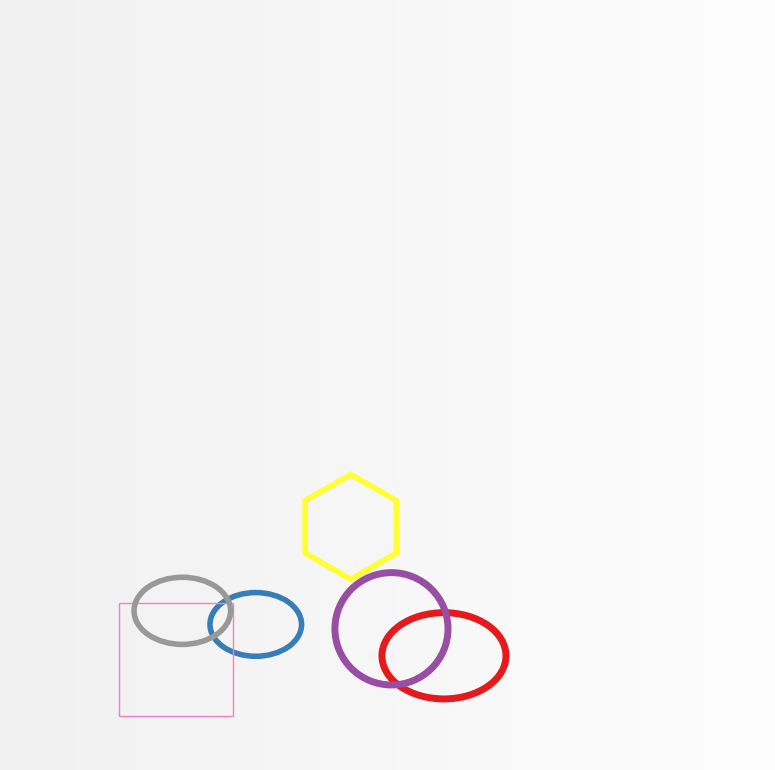[{"shape": "oval", "thickness": 2.5, "radius": 0.4, "center": [0.573, 0.148]}, {"shape": "oval", "thickness": 2, "radius": 0.3, "center": [0.33, 0.189]}, {"shape": "circle", "thickness": 2.5, "radius": 0.36, "center": [0.505, 0.183]}, {"shape": "hexagon", "thickness": 2, "radius": 0.34, "center": [0.453, 0.316]}, {"shape": "square", "thickness": 0.5, "radius": 0.37, "center": [0.227, 0.144]}, {"shape": "oval", "thickness": 2, "radius": 0.31, "center": [0.235, 0.207]}]